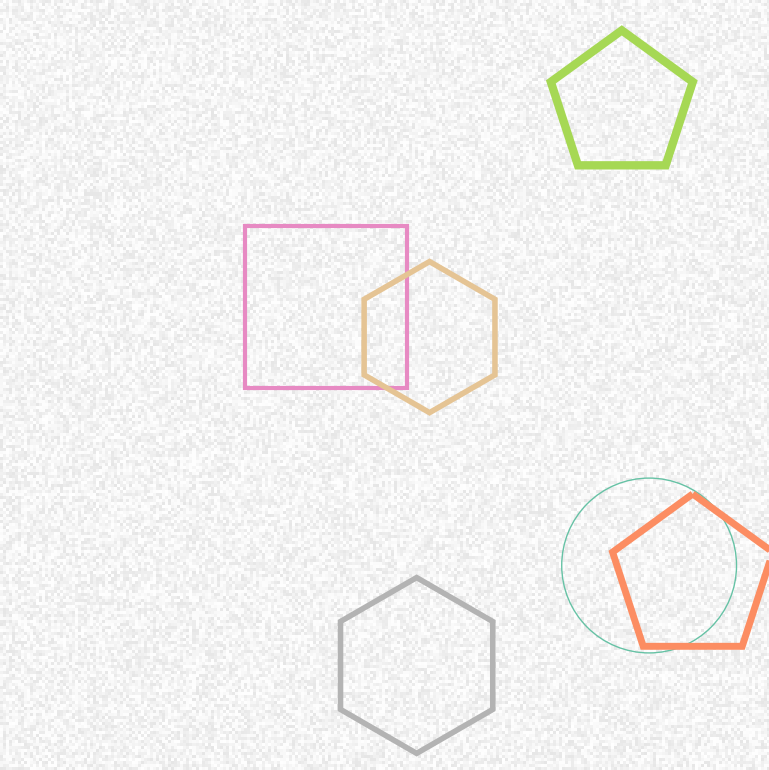[{"shape": "circle", "thickness": 0.5, "radius": 0.57, "center": [0.843, 0.266]}, {"shape": "pentagon", "thickness": 2.5, "radius": 0.55, "center": [0.9, 0.249]}, {"shape": "square", "thickness": 1.5, "radius": 0.53, "center": [0.423, 0.602]}, {"shape": "pentagon", "thickness": 3, "radius": 0.48, "center": [0.808, 0.864]}, {"shape": "hexagon", "thickness": 2, "radius": 0.49, "center": [0.558, 0.562]}, {"shape": "hexagon", "thickness": 2, "radius": 0.57, "center": [0.541, 0.136]}]